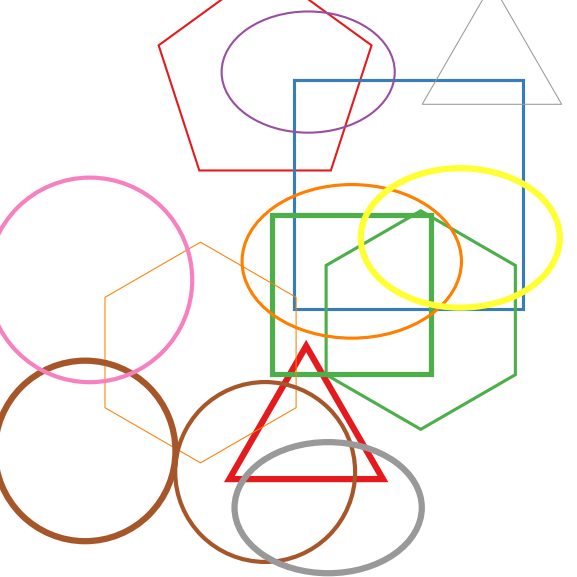[{"shape": "triangle", "thickness": 3, "radius": 0.77, "center": [0.53, 0.246]}, {"shape": "pentagon", "thickness": 1, "radius": 0.97, "center": [0.459, 0.861]}, {"shape": "square", "thickness": 1.5, "radius": 0.99, "center": [0.708, 0.662]}, {"shape": "hexagon", "thickness": 1.5, "radius": 0.95, "center": [0.729, 0.445]}, {"shape": "square", "thickness": 2.5, "radius": 0.69, "center": [0.609, 0.489]}, {"shape": "oval", "thickness": 1, "radius": 0.75, "center": [0.534, 0.874]}, {"shape": "oval", "thickness": 1.5, "radius": 0.95, "center": [0.609, 0.547]}, {"shape": "hexagon", "thickness": 0.5, "radius": 0.96, "center": [0.347, 0.389]}, {"shape": "oval", "thickness": 3, "radius": 0.86, "center": [0.797, 0.587]}, {"shape": "circle", "thickness": 3, "radius": 0.78, "center": [0.148, 0.218]}, {"shape": "circle", "thickness": 2, "radius": 0.78, "center": [0.459, 0.182]}, {"shape": "circle", "thickness": 2, "radius": 0.89, "center": [0.156, 0.514]}, {"shape": "triangle", "thickness": 0.5, "radius": 0.7, "center": [0.852, 0.888]}, {"shape": "oval", "thickness": 3, "radius": 0.81, "center": [0.568, 0.12]}]